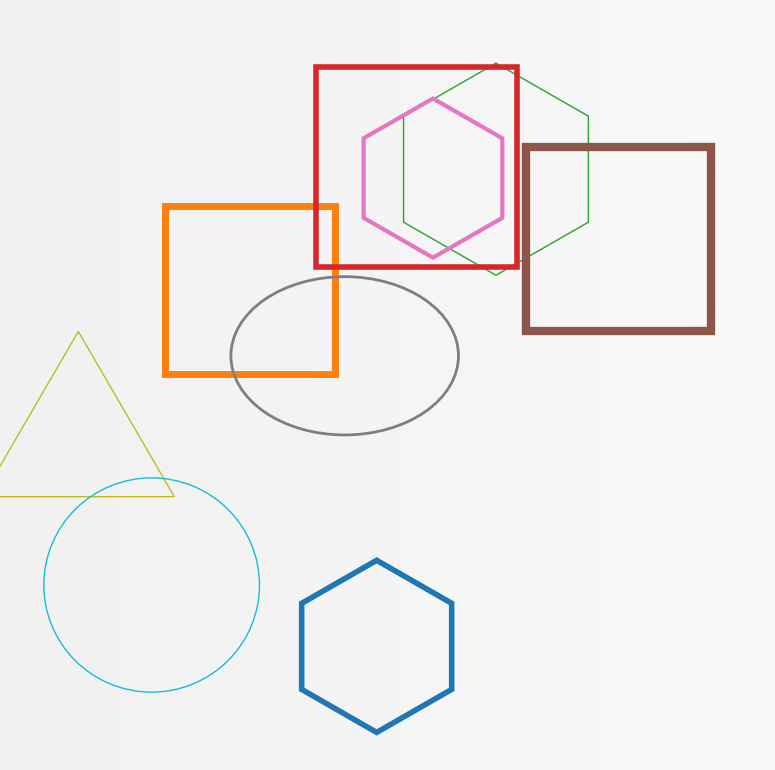[{"shape": "hexagon", "thickness": 2, "radius": 0.56, "center": [0.486, 0.161]}, {"shape": "square", "thickness": 2.5, "radius": 0.55, "center": [0.322, 0.623]}, {"shape": "hexagon", "thickness": 0.5, "radius": 0.69, "center": [0.64, 0.78]}, {"shape": "square", "thickness": 2, "radius": 0.65, "center": [0.537, 0.783]}, {"shape": "square", "thickness": 3, "radius": 0.6, "center": [0.798, 0.69]}, {"shape": "hexagon", "thickness": 1.5, "radius": 0.52, "center": [0.559, 0.769]}, {"shape": "oval", "thickness": 1, "radius": 0.73, "center": [0.445, 0.538]}, {"shape": "triangle", "thickness": 0.5, "radius": 0.72, "center": [0.101, 0.426]}, {"shape": "circle", "thickness": 0.5, "radius": 0.7, "center": [0.196, 0.24]}]